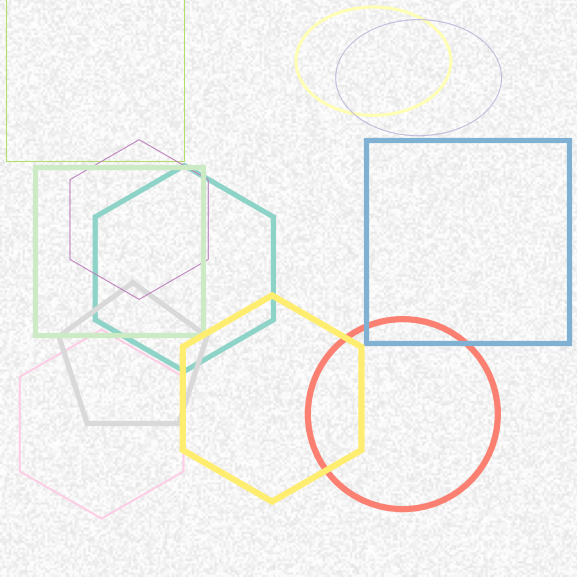[{"shape": "hexagon", "thickness": 2.5, "radius": 0.89, "center": [0.319, 0.534]}, {"shape": "oval", "thickness": 1.5, "radius": 0.67, "center": [0.647, 0.893]}, {"shape": "oval", "thickness": 0.5, "radius": 0.72, "center": [0.725, 0.865]}, {"shape": "circle", "thickness": 3, "radius": 0.82, "center": [0.698, 0.282]}, {"shape": "square", "thickness": 2.5, "radius": 0.88, "center": [0.81, 0.582]}, {"shape": "square", "thickness": 0.5, "radius": 0.77, "center": [0.164, 0.875]}, {"shape": "hexagon", "thickness": 1, "radius": 0.82, "center": [0.176, 0.265]}, {"shape": "pentagon", "thickness": 2.5, "radius": 0.67, "center": [0.23, 0.375]}, {"shape": "hexagon", "thickness": 0.5, "radius": 0.69, "center": [0.241, 0.619]}, {"shape": "square", "thickness": 2.5, "radius": 0.73, "center": [0.206, 0.565]}, {"shape": "hexagon", "thickness": 3, "radius": 0.89, "center": [0.471, 0.309]}]